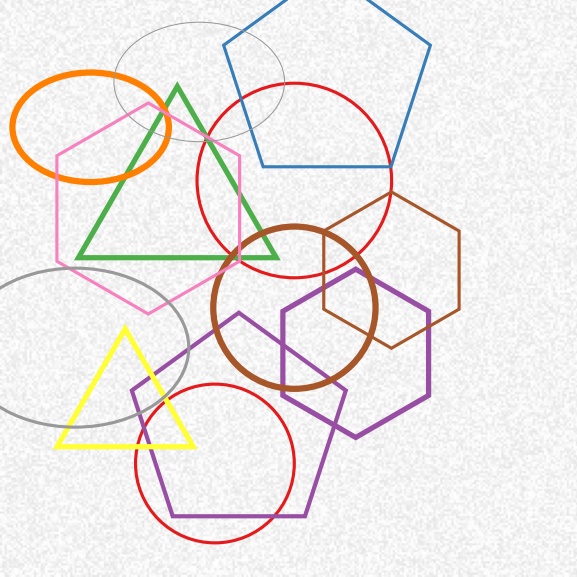[{"shape": "circle", "thickness": 1.5, "radius": 0.69, "center": [0.372, 0.197]}, {"shape": "circle", "thickness": 1.5, "radius": 0.84, "center": [0.51, 0.687]}, {"shape": "pentagon", "thickness": 1.5, "radius": 0.94, "center": [0.566, 0.863]}, {"shape": "triangle", "thickness": 2.5, "radius": 0.99, "center": [0.307, 0.652]}, {"shape": "hexagon", "thickness": 2.5, "radius": 0.73, "center": [0.616, 0.387]}, {"shape": "pentagon", "thickness": 2, "radius": 0.97, "center": [0.414, 0.263]}, {"shape": "oval", "thickness": 3, "radius": 0.68, "center": [0.157, 0.779]}, {"shape": "triangle", "thickness": 2.5, "radius": 0.68, "center": [0.217, 0.294]}, {"shape": "hexagon", "thickness": 1.5, "radius": 0.68, "center": [0.678, 0.531]}, {"shape": "circle", "thickness": 3, "radius": 0.7, "center": [0.51, 0.466]}, {"shape": "hexagon", "thickness": 1.5, "radius": 0.91, "center": [0.257, 0.638]}, {"shape": "oval", "thickness": 0.5, "radius": 0.74, "center": [0.345, 0.857]}, {"shape": "oval", "thickness": 1.5, "radius": 0.98, "center": [0.13, 0.397]}]